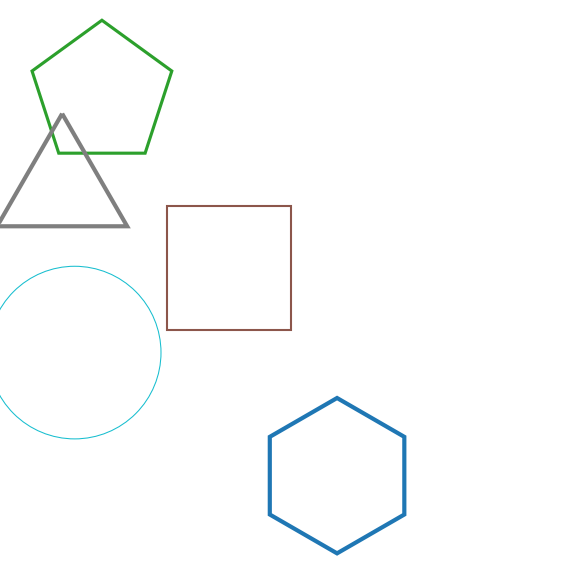[{"shape": "hexagon", "thickness": 2, "radius": 0.67, "center": [0.584, 0.175]}, {"shape": "pentagon", "thickness": 1.5, "radius": 0.64, "center": [0.177, 0.837]}, {"shape": "square", "thickness": 1, "radius": 0.54, "center": [0.397, 0.535]}, {"shape": "triangle", "thickness": 2, "radius": 0.65, "center": [0.108, 0.672]}, {"shape": "circle", "thickness": 0.5, "radius": 0.75, "center": [0.129, 0.389]}]